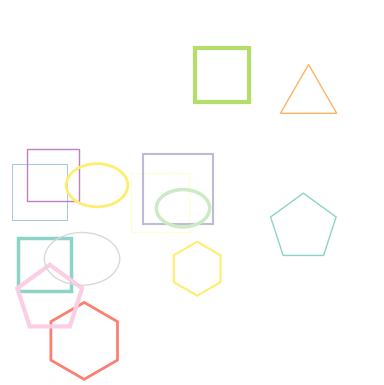[{"shape": "square", "thickness": 2.5, "radius": 0.34, "center": [0.116, 0.313]}, {"shape": "pentagon", "thickness": 1, "radius": 0.45, "center": [0.788, 0.409]}, {"shape": "square", "thickness": 0.5, "radius": 0.38, "center": [0.416, 0.474]}, {"shape": "square", "thickness": 1.5, "radius": 0.45, "center": [0.463, 0.51]}, {"shape": "hexagon", "thickness": 2, "radius": 0.5, "center": [0.219, 0.115]}, {"shape": "square", "thickness": 0.5, "radius": 0.36, "center": [0.103, 0.502]}, {"shape": "triangle", "thickness": 1, "radius": 0.42, "center": [0.802, 0.748]}, {"shape": "square", "thickness": 3, "radius": 0.35, "center": [0.577, 0.806]}, {"shape": "pentagon", "thickness": 3, "radius": 0.44, "center": [0.129, 0.224]}, {"shape": "oval", "thickness": 1, "radius": 0.49, "center": [0.213, 0.328]}, {"shape": "square", "thickness": 1, "radius": 0.33, "center": [0.137, 0.546]}, {"shape": "oval", "thickness": 2.5, "radius": 0.35, "center": [0.475, 0.459]}, {"shape": "hexagon", "thickness": 1.5, "radius": 0.35, "center": [0.512, 0.302]}, {"shape": "oval", "thickness": 2, "radius": 0.4, "center": [0.252, 0.519]}]